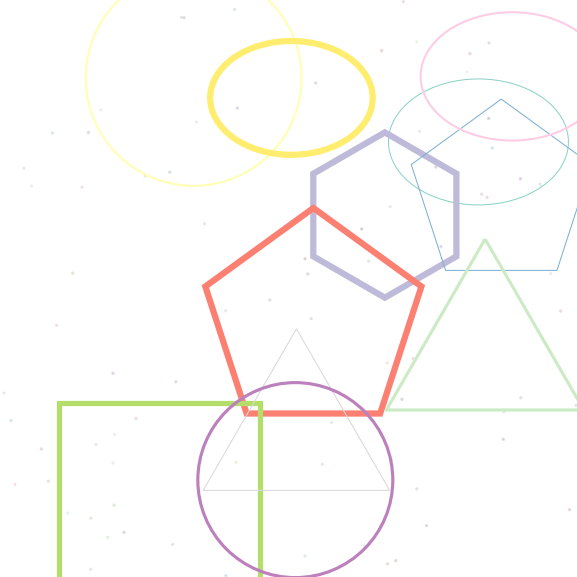[{"shape": "oval", "thickness": 0.5, "radius": 0.78, "center": [0.829, 0.753]}, {"shape": "circle", "thickness": 1, "radius": 0.93, "center": [0.335, 0.864]}, {"shape": "hexagon", "thickness": 3, "radius": 0.72, "center": [0.666, 0.627]}, {"shape": "pentagon", "thickness": 3, "radius": 0.98, "center": [0.543, 0.442]}, {"shape": "pentagon", "thickness": 0.5, "radius": 0.82, "center": [0.868, 0.664]}, {"shape": "square", "thickness": 2.5, "radius": 0.87, "center": [0.276, 0.128]}, {"shape": "oval", "thickness": 1, "radius": 0.79, "center": [0.887, 0.867]}, {"shape": "triangle", "thickness": 0.5, "radius": 0.93, "center": [0.513, 0.243]}, {"shape": "circle", "thickness": 1.5, "radius": 0.84, "center": [0.511, 0.168]}, {"shape": "triangle", "thickness": 1.5, "radius": 0.99, "center": [0.84, 0.388]}, {"shape": "oval", "thickness": 3, "radius": 0.7, "center": [0.505, 0.83]}]